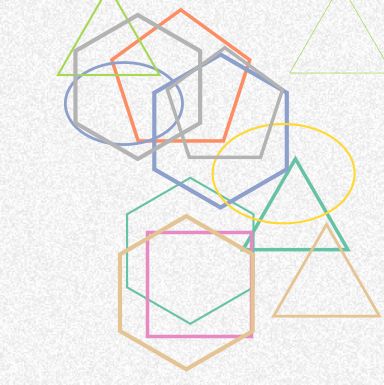[{"shape": "triangle", "thickness": 2.5, "radius": 0.79, "center": [0.767, 0.43]}, {"shape": "hexagon", "thickness": 1.5, "radius": 0.95, "center": [0.494, 0.349]}, {"shape": "pentagon", "thickness": 2.5, "radius": 0.94, "center": [0.47, 0.786]}, {"shape": "oval", "thickness": 2, "radius": 0.76, "center": [0.322, 0.731]}, {"shape": "hexagon", "thickness": 3, "radius": 0.99, "center": [0.573, 0.66]}, {"shape": "square", "thickness": 2.5, "radius": 0.67, "center": [0.517, 0.262]}, {"shape": "triangle", "thickness": 0.5, "radius": 0.77, "center": [0.885, 0.887]}, {"shape": "triangle", "thickness": 1.5, "radius": 0.76, "center": [0.282, 0.881]}, {"shape": "oval", "thickness": 1.5, "radius": 0.92, "center": [0.737, 0.549]}, {"shape": "hexagon", "thickness": 3, "radius": 0.99, "center": [0.484, 0.24]}, {"shape": "triangle", "thickness": 2, "radius": 0.79, "center": [0.848, 0.258]}, {"shape": "pentagon", "thickness": 2.5, "radius": 0.79, "center": [0.584, 0.719]}, {"shape": "hexagon", "thickness": 3, "radius": 0.93, "center": [0.358, 0.774]}]